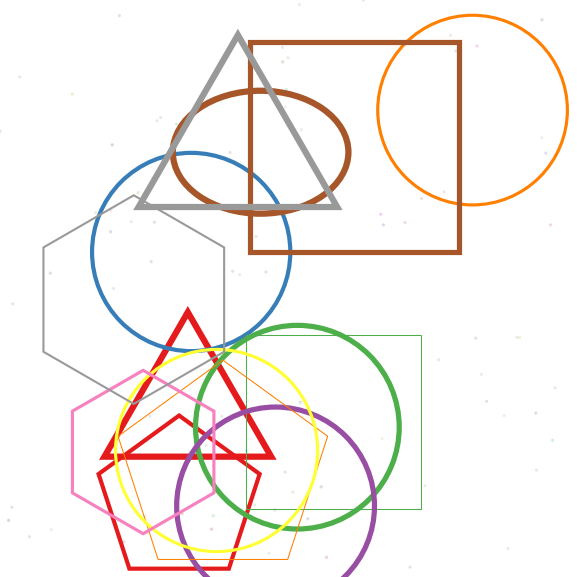[{"shape": "triangle", "thickness": 3, "radius": 0.83, "center": [0.325, 0.292]}, {"shape": "pentagon", "thickness": 2, "radius": 0.73, "center": [0.31, 0.133]}, {"shape": "circle", "thickness": 2, "radius": 0.86, "center": [0.331, 0.563]}, {"shape": "square", "thickness": 0.5, "radius": 0.76, "center": [0.577, 0.269]}, {"shape": "circle", "thickness": 2.5, "radius": 0.88, "center": [0.515, 0.259]}, {"shape": "circle", "thickness": 2.5, "radius": 0.86, "center": [0.477, 0.123]}, {"shape": "pentagon", "thickness": 0.5, "radius": 0.95, "center": [0.386, 0.185]}, {"shape": "circle", "thickness": 1.5, "radius": 0.82, "center": [0.818, 0.809]}, {"shape": "circle", "thickness": 1.5, "radius": 0.88, "center": [0.375, 0.219]}, {"shape": "oval", "thickness": 3, "radius": 0.76, "center": [0.451, 0.736]}, {"shape": "square", "thickness": 2.5, "radius": 0.91, "center": [0.614, 0.745]}, {"shape": "hexagon", "thickness": 1.5, "radius": 0.71, "center": [0.248, 0.216]}, {"shape": "hexagon", "thickness": 1, "radius": 0.9, "center": [0.232, 0.48]}, {"shape": "triangle", "thickness": 3, "radius": 0.99, "center": [0.412, 0.74]}]